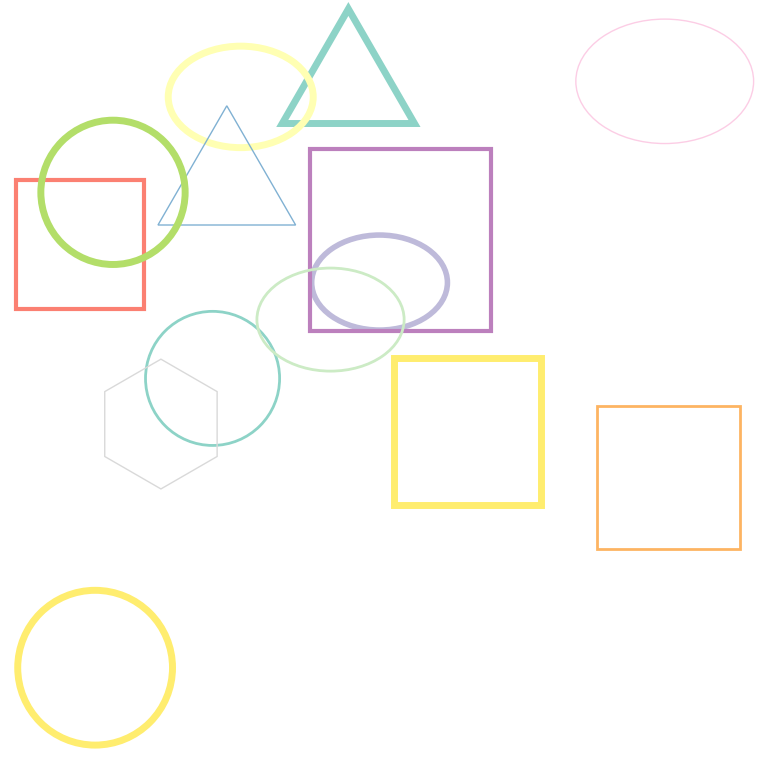[{"shape": "circle", "thickness": 1, "radius": 0.44, "center": [0.276, 0.509]}, {"shape": "triangle", "thickness": 2.5, "radius": 0.5, "center": [0.452, 0.889]}, {"shape": "oval", "thickness": 2.5, "radius": 0.47, "center": [0.313, 0.874]}, {"shape": "oval", "thickness": 2, "radius": 0.44, "center": [0.493, 0.633]}, {"shape": "square", "thickness": 1.5, "radius": 0.42, "center": [0.104, 0.682]}, {"shape": "triangle", "thickness": 0.5, "radius": 0.52, "center": [0.295, 0.759]}, {"shape": "square", "thickness": 1, "radius": 0.47, "center": [0.869, 0.38]}, {"shape": "circle", "thickness": 2.5, "radius": 0.47, "center": [0.147, 0.75]}, {"shape": "oval", "thickness": 0.5, "radius": 0.58, "center": [0.863, 0.894]}, {"shape": "hexagon", "thickness": 0.5, "radius": 0.42, "center": [0.209, 0.449]}, {"shape": "square", "thickness": 1.5, "radius": 0.59, "center": [0.52, 0.688]}, {"shape": "oval", "thickness": 1, "radius": 0.48, "center": [0.429, 0.585]}, {"shape": "square", "thickness": 2.5, "radius": 0.48, "center": [0.608, 0.44]}, {"shape": "circle", "thickness": 2.5, "radius": 0.5, "center": [0.124, 0.133]}]